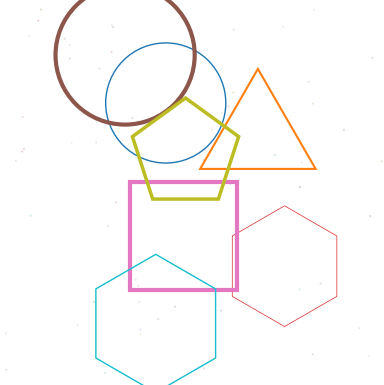[{"shape": "circle", "thickness": 1, "radius": 0.78, "center": [0.43, 0.733]}, {"shape": "triangle", "thickness": 1.5, "radius": 0.87, "center": [0.67, 0.648]}, {"shape": "hexagon", "thickness": 0.5, "radius": 0.78, "center": [0.739, 0.309]}, {"shape": "circle", "thickness": 3, "radius": 0.9, "center": [0.325, 0.857]}, {"shape": "square", "thickness": 3, "radius": 0.7, "center": [0.477, 0.386]}, {"shape": "pentagon", "thickness": 2.5, "radius": 0.73, "center": [0.482, 0.6]}, {"shape": "hexagon", "thickness": 1, "radius": 0.9, "center": [0.404, 0.16]}]